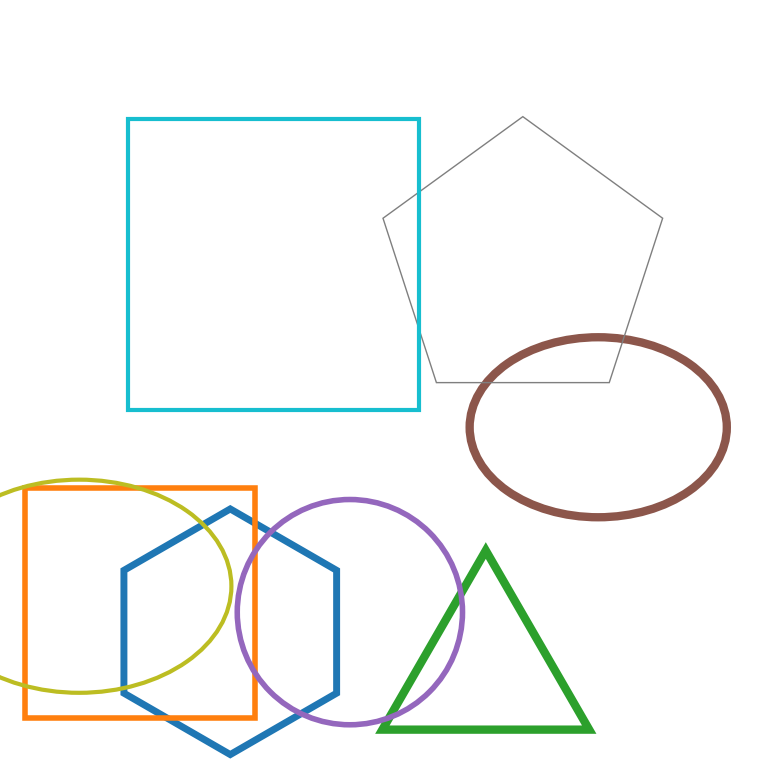[{"shape": "hexagon", "thickness": 2.5, "radius": 0.8, "center": [0.299, 0.18]}, {"shape": "square", "thickness": 2, "radius": 0.75, "center": [0.182, 0.217]}, {"shape": "triangle", "thickness": 3, "radius": 0.78, "center": [0.631, 0.13]}, {"shape": "circle", "thickness": 2, "radius": 0.73, "center": [0.454, 0.205]}, {"shape": "oval", "thickness": 3, "radius": 0.83, "center": [0.777, 0.445]}, {"shape": "pentagon", "thickness": 0.5, "radius": 0.95, "center": [0.679, 0.658]}, {"shape": "oval", "thickness": 1.5, "radius": 0.99, "center": [0.103, 0.239]}, {"shape": "square", "thickness": 1.5, "radius": 0.94, "center": [0.355, 0.657]}]